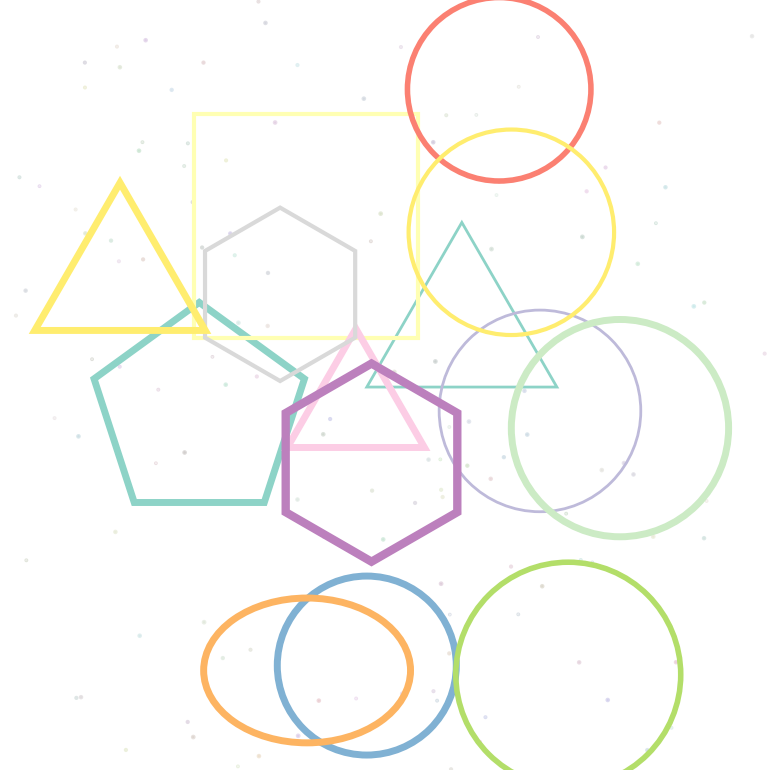[{"shape": "pentagon", "thickness": 2.5, "radius": 0.72, "center": [0.259, 0.464]}, {"shape": "triangle", "thickness": 1, "radius": 0.71, "center": [0.6, 0.569]}, {"shape": "square", "thickness": 1.5, "radius": 0.73, "center": [0.397, 0.706]}, {"shape": "circle", "thickness": 1, "radius": 0.65, "center": [0.701, 0.466]}, {"shape": "circle", "thickness": 2, "radius": 0.6, "center": [0.648, 0.884]}, {"shape": "circle", "thickness": 2.5, "radius": 0.58, "center": [0.476, 0.136]}, {"shape": "oval", "thickness": 2.5, "radius": 0.67, "center": [0.399, 0.129]}, {"shape": "circle", "thickness": 2, "radius": 0.73, "center": [0.738, 0.124]}, {"shape": "triangle", "thickness": 2.5, "radius": 0.51, "center": [0.462, 0.47]}, {"shape": "hexagon", "thickness": 1.5, "radius": 0.56, "center": [0.364, 0.618]}, {"shape": "hexagon", "thickness": 3, "radius": 0.64, "center": [0.482, 0.399]}, {"shape": "circle", "thickness": 2.5, "radius": 0.71, "center": [0.805, 0.444]}, {"shape": "triangle", "thickness": 2.5, "radius": 0.64, "center": [0.156, 0.635]}, {"shape": "circle", "thickness": 1.5, "radius": 0.67, "center": [0.664, 0.698]}]